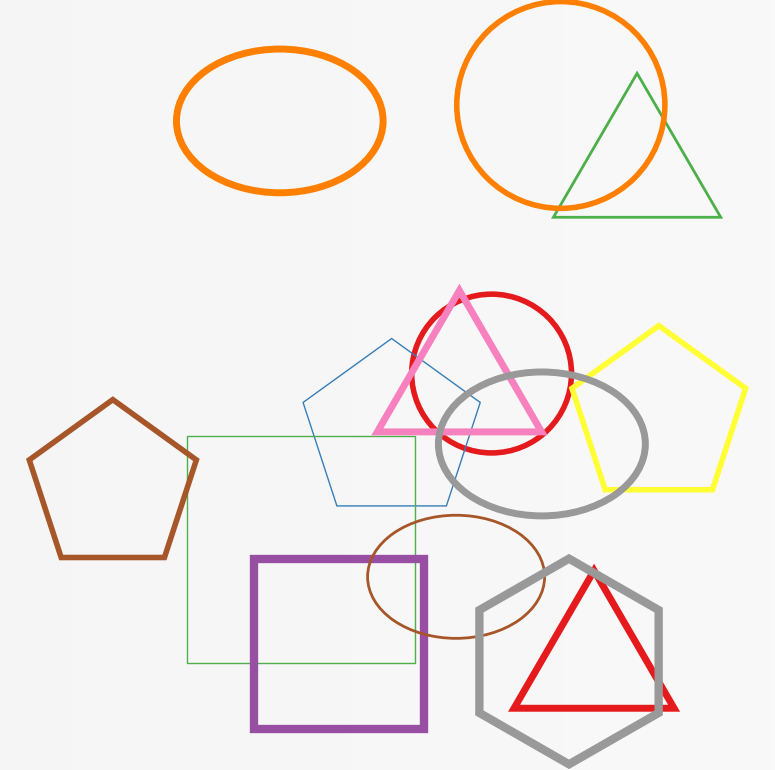[{"shape": "triangle", "thickness": 2.5, "radius": 0.6, "center": [0.767, 0.14]}, {"shape": "circle", "thickness": 2, "radius": 0.52, "center": [0.634, 0.515]}, {"shape": "pentagon", "thickness": 0.5, "radius": 0.6, "center": [0.505, 0.44]}, {"shape": "triangle", "thickness": 1, "radius": 0.62, "center": [0.822, 0.78]}, {"shape": "square", "thickness": 0.5, "radius": 0.74, "center": [0.389, 0.287]}, {"shape": "square", "thickness": 3, "radius": 0.55, "center": [0.437, 0.164]}, {"shape": "oval", "thickness": 2.5, "radius": 0.67, "center": [0.361, 0.843]}, {"shape": "circle", "thickness": 2, "radius": 0.67, "center": [0.724, 0.864]}, {"shape": "pentagon", "thickness": 2, "radius": 0.59, "center": [0.85, 0.459]}, {"shape": "pentagon", "thickness": 2, "radius": 0.57, "center": [0.146, 0.368]}, {"shape": "oval", "thickness": 1, "radius": 0.57, "center": [0.589, 0.251]}, {"shape": "triangle", "thickness": 2.5, "radius": 0.61, "center": [0.593, 0.5]}, {"shape": "oval", "thickness": 2.5, "radius": 0.67, "center": [0.699, 0.423]}, {"shape": "hexagon", "thickness": 3, "radius": 0.67, "center": [0.734, 0.141]}]